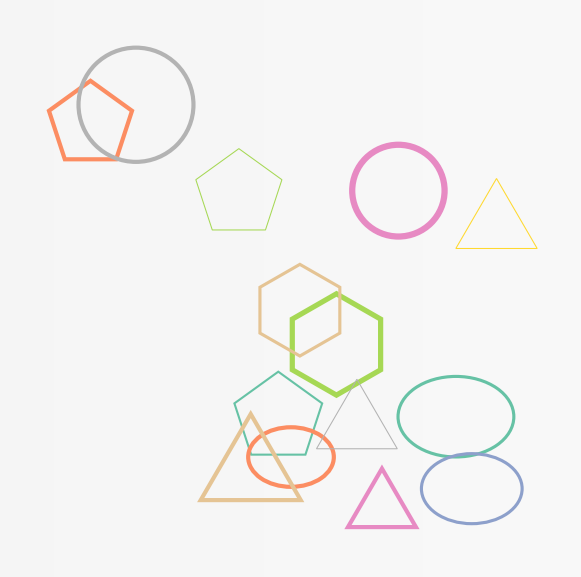[{"shape": "oval", "thickness": 1.5, "radius": 0.5, "center": [0.784, 0.278]}, {"shape": "pentagon", "thickness": 1, "radius": 0.4, "center": [0.479, 0.276]}, {"shape": "pentagon", "thickness": 2, "radius": 0.38, "center": [0.156, 0.784]}, {"shape": "oval", "thickness": 2, "radius": 0.37, "center": [0.501, 0.208]}, {"shape": "oval", "thickness": 1.5, "radius": 0.43, "center": [0.812, 0.153]}, {"shape": "circle", "thickness": 3, "radius": 0.4, "center": [0.685, 0.669]}, {"shape": "triangle", "thickness": 2, "radius": 0.34, "center": [0.657, 0.12]}, {"shape": "pentagon", "thickness": 0.5, "radius": 0.39, "center": [0.411, 0.664]}, {"shape": "hexagon", "thickness": 2.5, "radius": 0.44, "center": [0.579, 0.403]}, {"shape": "triangle", "thickness": 0.5, "radius": 0.4, "center": [0.854, 0.609]}, {"shape": "hexagon", "thickness": 1.5, "radius": 0.4, "center": [0.516, 0.462]}, {"shape": "triangle", "thickness": 2, "radius": 0.5, "center": [0.431, 0.183]}, {"shape": "circle", "thickness": 2, "radius": 0.49, "center": [0.234, 0.818]}, {"shape": "triangle", "thickness": 0.5, "radius": 0.4, "center": [0.614, 0.262]}]